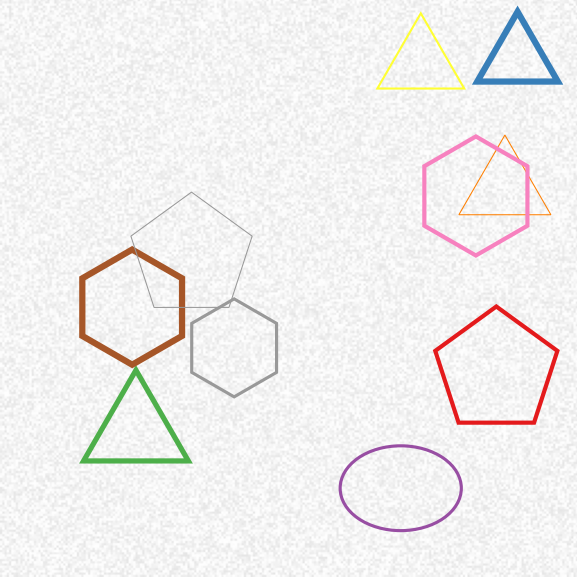[{"shape": "pentagon", "thickness": 2, "radius": 0.56, "center": [0.859, 0.357]}, {"shape": "triangle", "thickness": 3, "radius": 0.4, "center": [0.896, 0.898]}, {"shape": "triangle", "thickness": 2.5, "radius": 0.52, "center": [0.235, 0.253]}, {"shape": "oval", "thickness": 1.5, "radius": 0.52, "center": [0.694, 0.154]}, {"shape": "triangle", "thickness": 0.5, "radius": 0.46, "center": [0.874, 0.673]}, {"shape": "triangle", "thickness": 1, "radius": 0.43, "center": [0.729, 0.889]}, {"shape": "hexagon", "thickness": 3, "radius": 0.5, "center": [0.229, 0.467]}, {"shape": "hexagon", "thickness": 2, "radius": 0.52, "center": [0.824, 0.66]}, {"shape": "hexagon", "thickness": 1.5, "radius": 0.42, "center": [0.405, 0.397]}, {"shape": "pentagon", "thickness": 0.5, "radius": 0.55, "center": [0.332, 0.556]}]